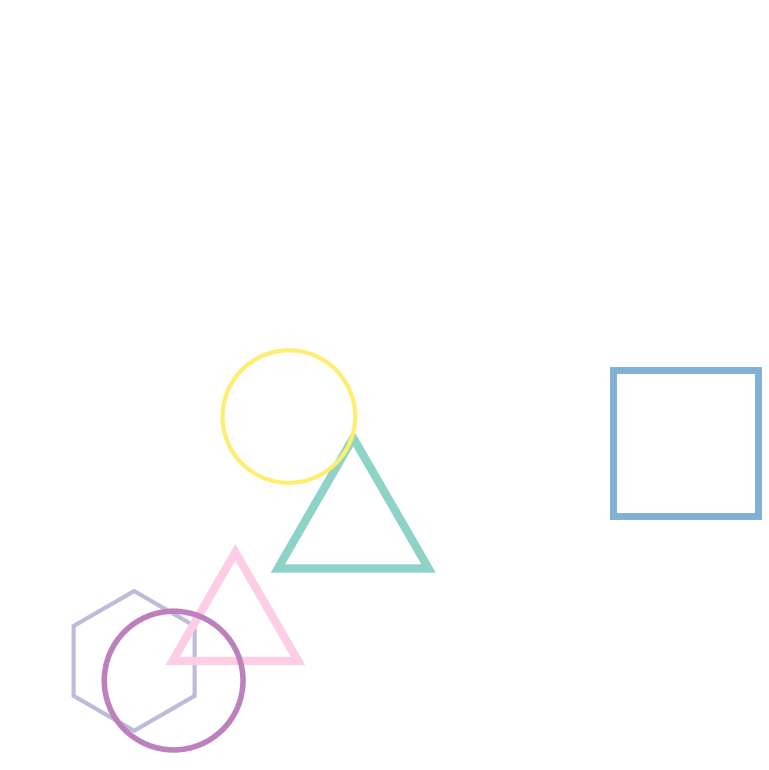[{"shape": "triangle", "thickness": 3, "radius": 0.57, "center": [0.459, 0.318]}, {"shape": "hexagon", "thickness": 1.5, "radius": 0.45, "center": [0.174, 0.142]}, {"shape": "square", "thickness": 2.5, "radius": 0.47, "center": [0.89, 0.425]}, {"shape": "triangle", "thickness": 3, "radius": 0.47, "center": [0.306, 0.189]}, {"shape": "circle", "thickness": 2, "radius": 0.45, "center": [0.226, 0.116]}, {"shape": "circle", "thickness": 1.5, "radius": 0.43, "center": [0.375, 0.459]}]